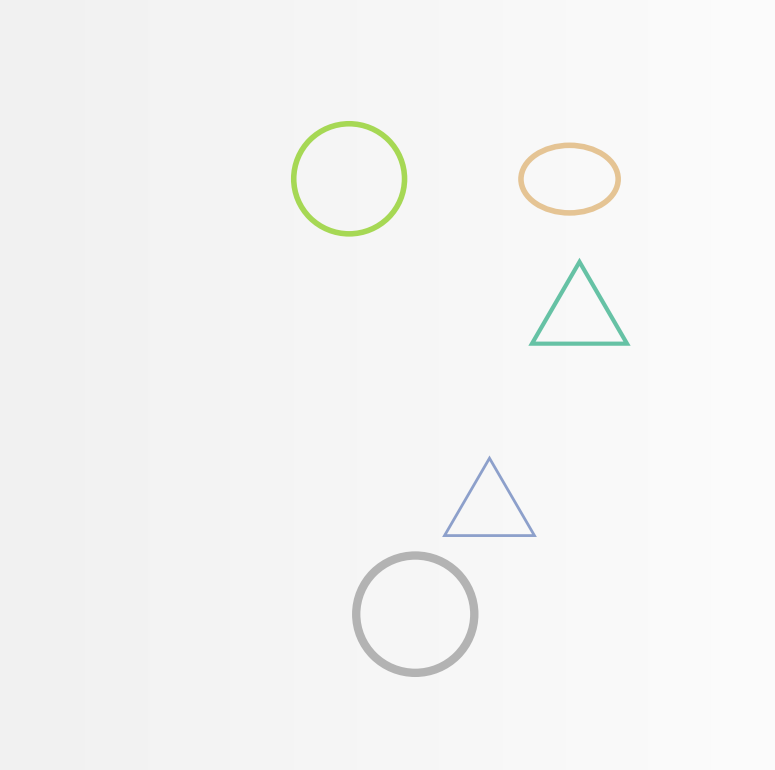[{"shape": "triangle", "thickness": 1.5, "radius": 0.35, "center": [0.748, 0.589]}, {"shape": "triangle", "thickness": 1, "radius": 0.33, "center": [0.632, 0.338]}, {"shape": "circle", "thickness": 2, "radius": 0.36, "center": [0.45, 0.768]}, {"shape": "oval", "thickness": 2, "radius": 0.31, "center": [0.735, 0.767]}, {"shape": "circle", "thickness": 3, "radius": 0.38, "center": [0.536, 0.202]}]